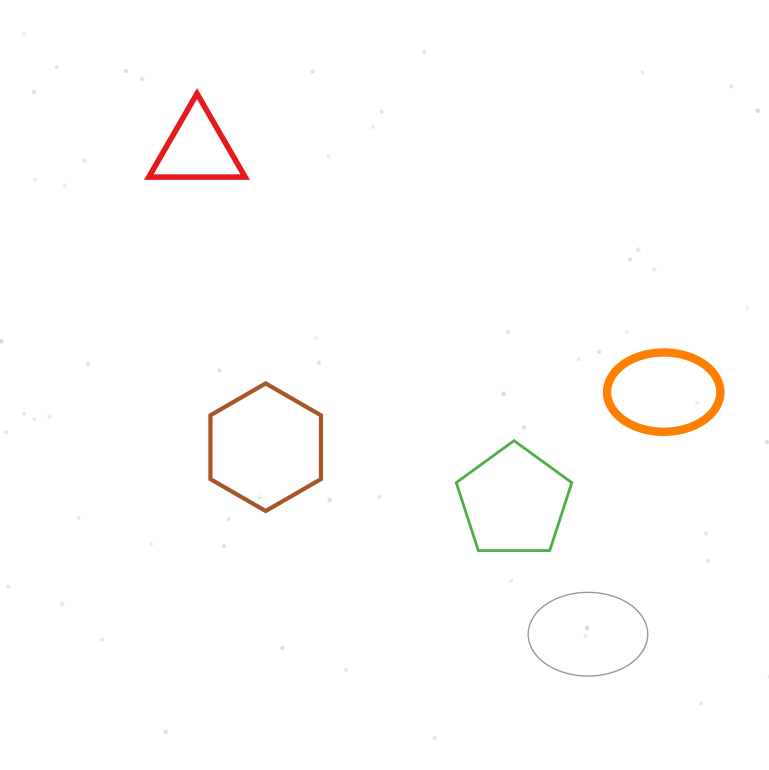[{"shape": "triangle", "thickness": 2, "radius": 0.36, "center": [0.256, 0.806]}, {"shape": "pentagon", "thickness": 1, "radius": 0.39, "center": [0.668, 0.349]}, {"shape": "oval", "thickness": 3, "radius": 0.37, "center": [0.862, 0.491]}, {"shape": "hexagon", "thickness": 1.5, "radius": 0.41, "center": [0.345, 0.419]}, {"shape": "oval", "thickness": 0.5, "radius": 0.39, "center": [0.764, 0.176]}]